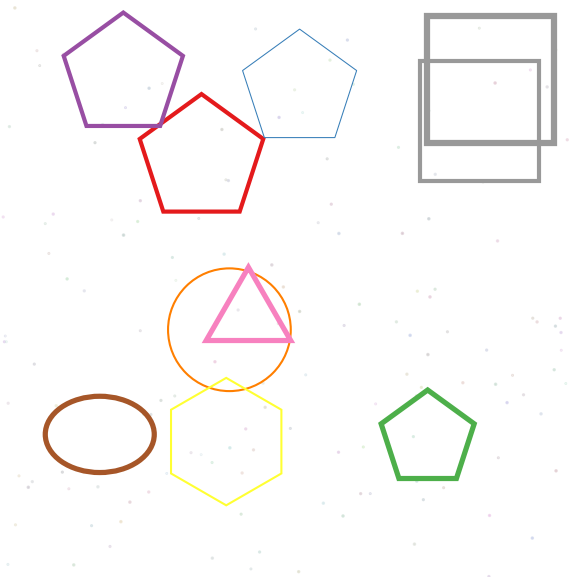[{"shape": "pentagon", "thickness": 2, "radius": 0.56, "center": [0.349, 0.724]}, {"shape": "pentagon", "thickness": 0.5, "radius": 0.52, "center": [0.519, 0.845]}, {"shape": "pentagon", "thickness": 2.5, "radius": 0.42, "center": [0.741, 0.239]}, {"shape": "pentagon", "thickness": 2, "radius": 0.54, "center": [0.214, 0.869]}, {"shape": "circle", "thickness": 1, "radius": 0.53, "center": [0.397, 0.428]}, {"shape": "hexagon", "thickness": 1, "radius": 0.55, "center": [0.392, 0.234]}, {"shape": "oval", "thickness": 2.5, "radius": 0.47, "center": [0.173, 0.247]}, {"shape": "triangle", "thickness": 2.5, "radius": 0.42, "center": [0.43, 0.452]}, {"shape": "square", "thickness": 3, "radius": 0.55, "center": [0.849, 0.862]}, {"shape": "square", "thickness": 2, "radius": 0.52, "center": [0.83, 0.79]}]